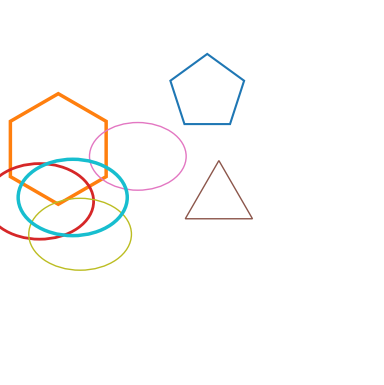[{"shape": "pentagon", "thickness": 1.5, "radius": 0.5, "center": [0.538, 0.759]}, {"shape": "hexagon", "thickness": 2.5, "radius": 0.72, "center": [0.151, 0.613]}, {"shape": "oval", "thickness": 2, "radius": 0.7, "center": [0.103, 0.477]}, {"shape": "triangle", "thickness": 1, "radius": 0.5, "center": [0.569, 0.482]}, {"shape": "oval", "thickness": 1, "radius": 0.63, "center": [0.358, 0.594]}, {"shape": "oval", "thickness": 1, "radius": 0.67, "center": [0.208, 0.392]}, {"shape": "oval", "thickness": 2.5, "radius": 0.71, "center": [0.189, 0.487]}]